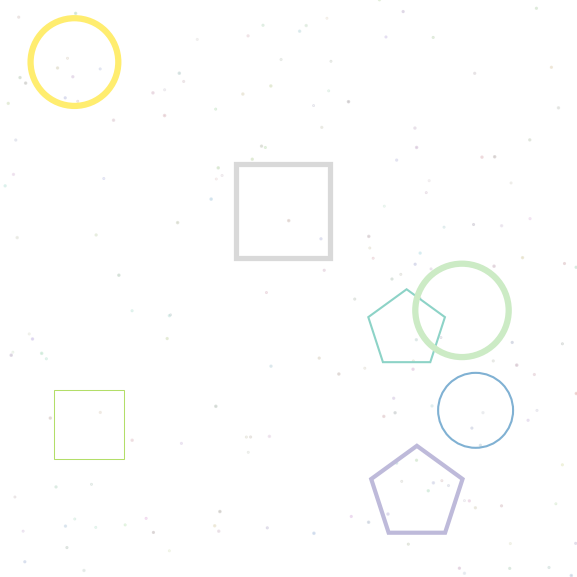[{"shape": "pentagon", "thickness": 1, "radius": 0.35, "center": [0.704, 0.428]}, {"shape": "pentagon", "thickness": 2, "radius": 0.42, "center": [0.722, 0.144]}, {"shape": "circle", "thickness": 1, "radius": 0.32, "center": [0.824, 0.289]}, {"shape": "square", "thickness": 0.5, "radius": 0.3, "center": [0.154, 0.264]}, {"shape": "square", "thickness": 2.5, "radius": 0.41, "center": [0.49, 0.634]}, {"shape": "circle", "thickness": 3, "radius": 0.4, "center": [0.8, 0.462]}, {"shape": "circle", "thickness": 3, "radius": 0.38, "center": [0.129, 0.892]}]